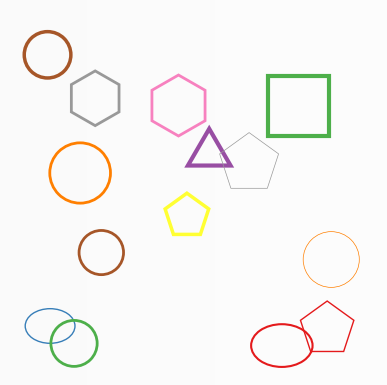[{"shape": "oval", "thickness": 1.5, "radius": 0.4, "center": [0.727, 0.102]}, {"shape": "pentagon", "thickness": 1, "radius": 0.36, "center": [0.844, 0.146]}, {"shape": "oval", "thickness": 1, "radius": 0.32, "center": [0.129, 0.153]}, {"shape": "square", "thickness": 3, "radius": 0.39, "center": [0.771, 0.725]}, {"shape": "circle", "thickness": 2, "radius": 0.3, "center": [0.191, 0.108]}, {"shape": "triangle", "thickness": 3, "radius": 0.32, "center": [0.54, 0.602]}, {"shape": "circle", "thickness": 0.5, "radius": 0.36, "center": [0.855, 0.326]}, {"shape": "circle", "thickness": 2, "radius": 0.39, "center": [0.207, 0.551]}, {"shape": "pentagon", "thickness": 2.5, "radius": 0.3, "center": [0.482, 0.439]}, {"shape": "circle", "thickness": 2, "radius": 0.29, "center": [0.261, 0.344]}, {"shape": "circle", "thickness": 2.5, "radius": 0.3, "center": [0.123, 0.858]}, {"shape": "hexagon", "thickness": 2, "radius": 0.4, "center": [0.461, 0.726]}, {"shape": "pentagon", "thickness": 0.5, "radius": 0.4, "center": [0.643, 0.576]}, {"shape": "hexagon", "thickness": 2, "radius": 0.36, "center": [0.246, 0.745]}]